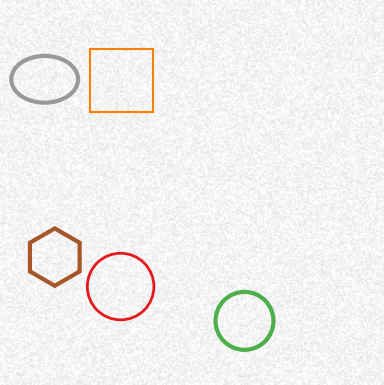[{"shape": "circle", "thickness": 2, "radius": 0.43, "center": [0.313, 0.256]}, {"shape": "circle", "thickness": 3, "radius": 0.38, "center": [0.635, 0.167]}, {"shape": "square", "thickness": 1.5, "radius": 0.41, "center": [0.315, 0.791]}, {"shape": "hexagon", "thickness": 3, "radius": 0.37, "center": [0.142, 0.332]}, {"shape": "oval", "thickness": 3, "radius": 0.43, "center": [0.116, 0.794]}]